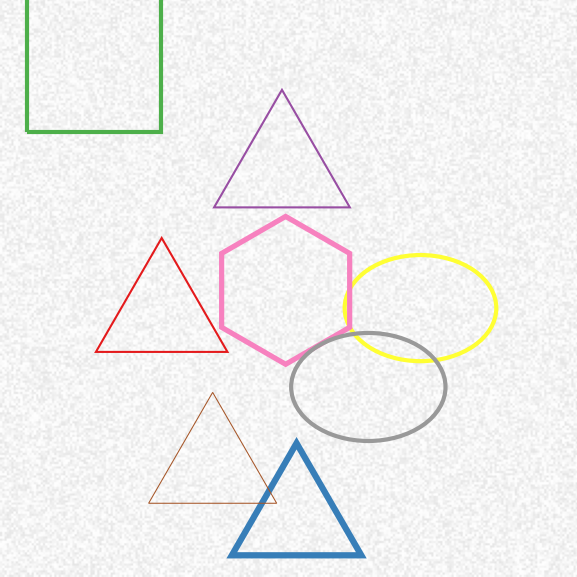[{"shape": "triangle", "thickness": 1, "radius": 0.66, "center": [0.28, 0.456]}, {"shape": "triangle", "thickness": 3, "radius": 0.65, "center": [0.514, 0.102]}, {"shape": "square", "thickness": 2, "radius": 0.58, "center": [0.162, 0.886]}, {"shape": "triangle", "thickness": 1, "radius": 0.68, "center": [0.488, 0.708]}, {"shape": "oval", "thickness": 2, "radius": 0.66, "center": [0.728, 0.466]}, {"shape": "triangle", "thickness": 0.5, "radius": 0.64, "center": [0.368, 0.192]}, {"shape": "hexagon", "thickness": 2.5, "radius": 0.64, "center": [0.495, 0.496]}, {"shape": "oval", "thickness": 2, "radius": 0.67, "center": [0.638, 0.329]}]